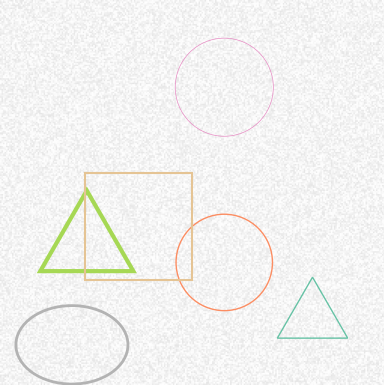[{"shape": "triangle", "thickness": 1, "radius": 0.53, "center": [0.812, 0.174]}, {"shape": "circle", "thickness": 1, "radius": 0.63, "center": [0.582, 0.318]}, {"shape": "circle", "thickness": 0.5, "radius": 0.64, "center": [0.583, 0.773]}, {"shape": "triangle", "thickness": 3, "radius": 0.7, "center": [0.225, 0.365]}, {"shape": "square", "thickness": 1.5, "radius": 0.69, "center": [0.359, 0.411]}, {"shape": "oval", "thickness": 2, "radius": 0.73, "center": [0.187, 0.104]}]